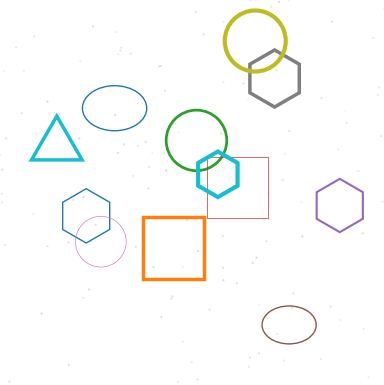[{"shape": "hexagon", "thickness": 1, "radius": 0.35, "center": [0.224, 0.439]}, {"shape": "oval", "thickness": 1, "radius": 0.42, "center": [0.298, 0.719]}, {"shape": "square", "thickness": 2.5, "radius": 0.4, "center": [0.451, 0.356]}, {"shape": "circle", "thickness": 2, "radius": 0.39, "center": [0.51, 0.635]}, {"shape": "square", "thickness": 0.5, "radius": 0.4, "center": [0.616, 0.513]}, {"shape": "hexagon", "thickness": 1.5, "radius": 0.35, "center": [0.883, 0.466]}, {"shape": "oval", "thickness": 1, "radius": 0.35, "center": [0.751, 0.156]}, {"shape": "circle", "thickness": 0.5, "radius": 0.33, "center": [0.262, 0.372]}, {"shape": "hexagon", "thickness": 2.5, "radius": 0.37, "center": [0.713, 0.796]}, {"shape": "circle", "thickness": 3, "radius": 0.4, "center": [0.663, 0.893]}, {"shape": "hexagon", "thickness": 3, "radius": 0.3, "center": [0.566, 0.547]}, {"shape": "triangle", "thickness": 2.5, "radius": 0.38, "center": [0.147, 0.623]}]